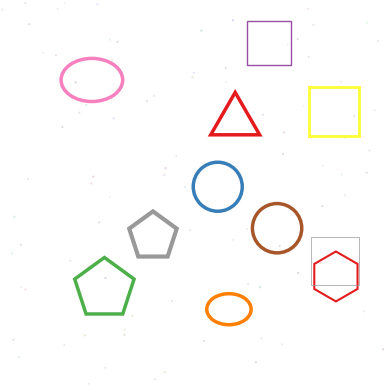[{"shape": "triangle", "thickness": 2.5, "radius": 0.37, "center": [0.611, 0.687]}, {"shape": "hexagon", "thickness": 1.5, "radius": 0.32, "center": [0.872, 0.282]}, {"shape": "circle", "thickness": 2.5, "radius": 0.32, "center": [0.566, 0.515]}, {"shape": "pentagon", "thickness": 2.5, "radius": 0.41, "center": [0.271, 0.25]}, {"shape": "square", "thickness": 1, "radius": 0.29, "center": [0.7, 0.889]}, {"shape": "oval", "thickness": 2.5, "radius": 0.29, "center": [0.595, 0.197]}, {"shape": "square", "thickness": 2, "radius": 0.32, "center": [0.868, 0.71]}, {"shape": "circle", "thickness": 2.5, "radius": 0.32, "center": [0.72, 0.407]}, {"shape": "oval", "thickness": 2.5, "radius": 0.4, "center": [0.239, 0.792]}, {"shape": "square", "thickness": 0.5, "radius": 0.31, "center": [0.87, 0.323]}, {"shape": "pentagon", "thickness": 3, "radius": 0.32, "center": [0.397, 0.386]}]